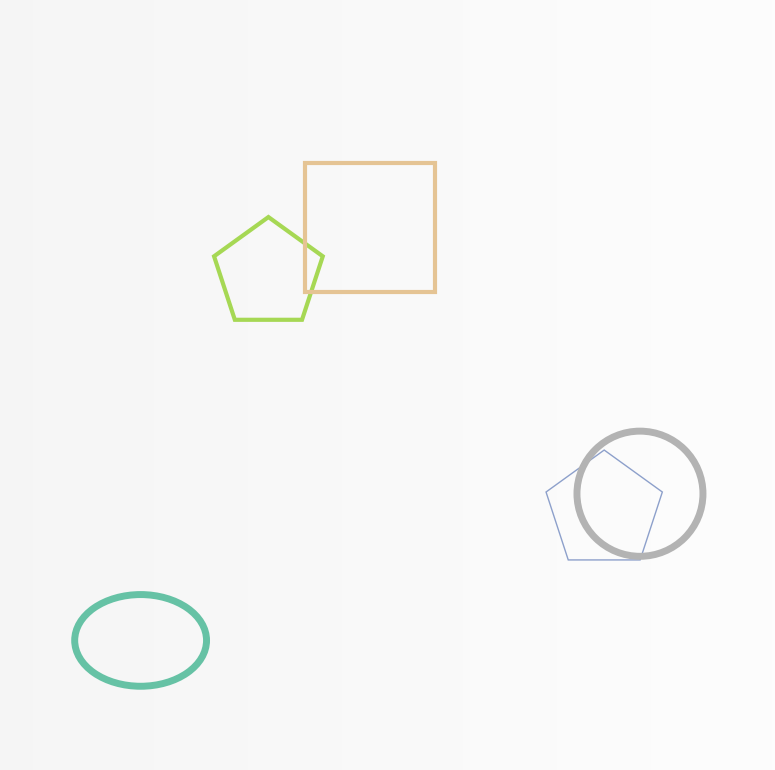[{"shape": "oval", "thickness": 2.5, "radius": 0.43, "center": [0.181, 0.168]}, {"shape": "pentagon", "thickness": 0.5, "radius": 0.39, "center": [0.78, 0.337]}, {"shape": "pentagon", "thickness": 1.5, "radius": 0.37, "center": [0.346, 0.644]}, {"shape": "square", "thickness": 1.5, "radius": 0.42, "center": [0.478, 0.705]}, {"shape": "circle", "thickness": 2.5, "radius": 0.41, "center": [0.826, 0.359]}]